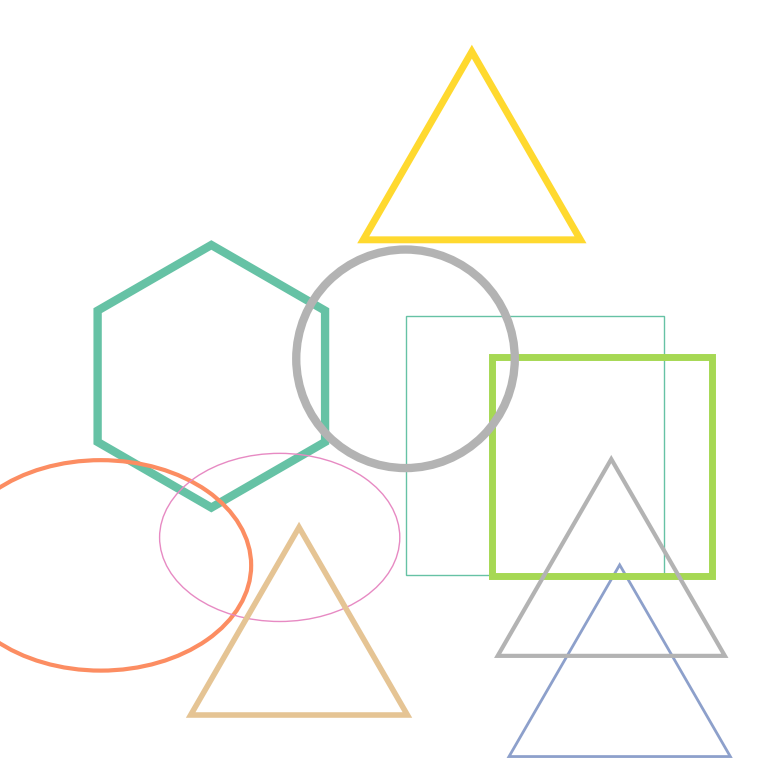[{"shape": "hexagon", "thickness": 3, "radius": 0.85, "center": [0.274, 0.511]}, {"shape": "square", "thickness": 0.5, "radius": 0.84, "center": [0.695, 0.422]}, {"shape": "oval", "thickness": 1.5, "radius": 0.98, "center": [0.131, 0.266]}, {"shape": "triangle", "thickness": 1, "radius": 0.83, "center": [0.805, 0.1]}, {"shape": "oval", "thickness": 0.5, "radius": 0.78, "center": [0.363, 0.302]}, {"shape": "square", "thickness": 2.5, "radius": 0.71, "center": [0.782, 0.394]}, {"shape": "triangle", "thickness": 2.5, "radius": 0.81, "center": [0.613, 0.77]}, {"shape": "triangle", "thickness": 2, "radius": 0.81, "center": [0.388, 0.153]}, {"shape": "circle", "thickness": 3, "radius": 0.71, "center": [0.527, 0.534]}, {"shape": "triangle", "thickness": 1.5, "radius": 0.85, "center": [0.794, 0.233]}]